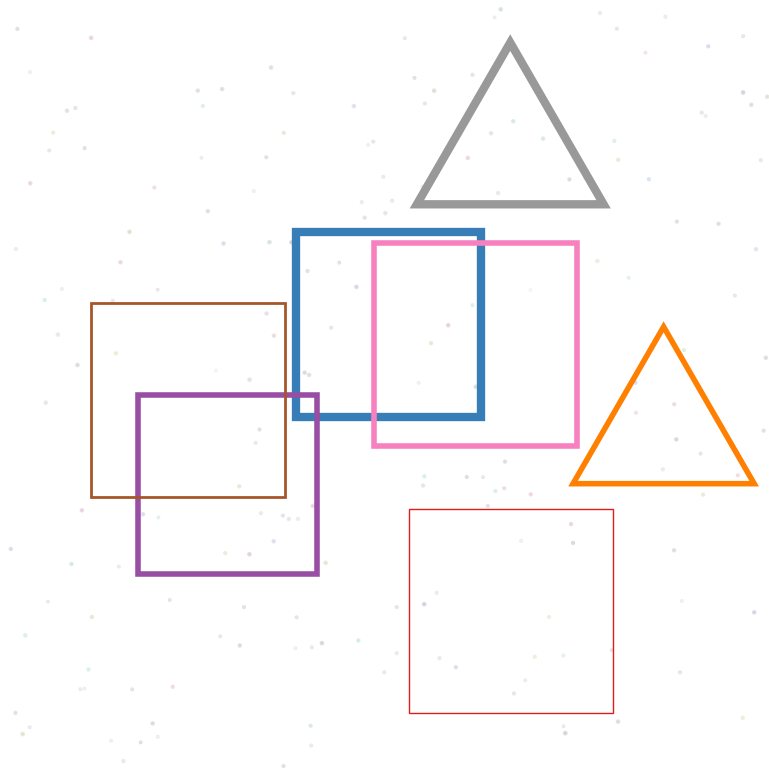[{"shape": "square", "thickness": 0.5, "radius": 0.66, "center": [0.664, 0.206]}, {"shape": "square", "thickness": 3, "radius": 0.6, "center": [0.505, 0.578]}, {"shape": "square", "thickness": 2, "radius": 0.58, "center": [0.295, 0.37]}, {"shape": "triangle", "thickness": 2, "radius": 0.68, "center": [0.862, 0.44]}, {"shape": "square", "thickness": 1, "radius": 0.63, "center": [0.245, 0.48]}, {"shape": "square", "thickness": 2, "radius": 0.66, "center": [0.618, 0.553]}, {"shape": "triangle", "thickness": 3, "radius": 0.7, "center": [0.663, 0.805]}]